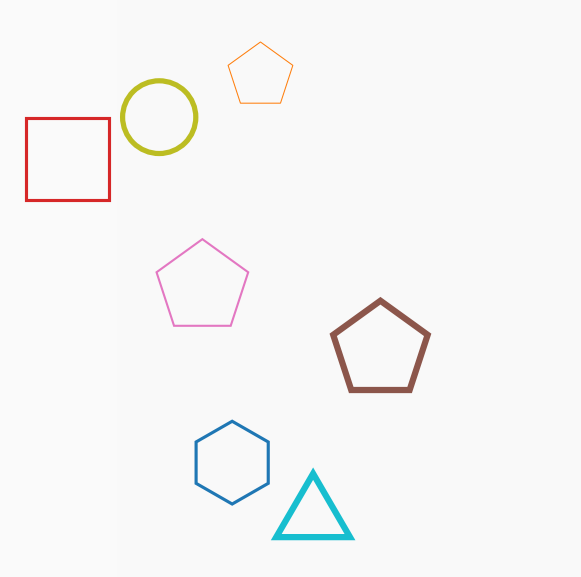[{"shape": "hexagon", "thickness": 1.5, "radius": 0.36, "center": [0.399, 0.198]}, {"shape": "pentagon", "thickness": 0.5, "radius": 0.29, "center": [0.448, 0.868]}, {"shape": "square", "thickness": 1.5, "radius": 0.35, "center": [0.116, 0.723]}, {"shape": "pentagon", "thickness": 3, "radius": 0.43, "center": [0.655, 0.393]}, {"shape": "pentagon", "thickness": 1, "radius": 0.41, "center": [0.348, 0.502]}, {"shape": "circle", "thickness": 2.5, "radius": 0.31, "center": [0.274, 0.796]}, {"shape": "triangle", "thickness": 3, "radius": 0.37, "center": [0.539, 0.106]}]